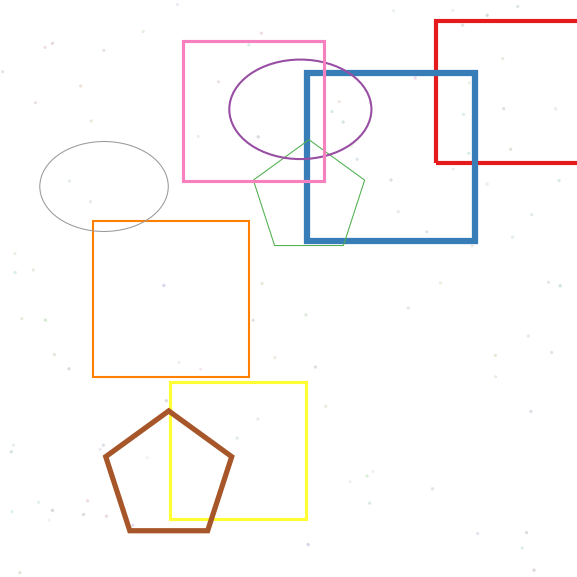[{"shape": "square", "thickness": 2, "radius": 0.62, "center": [0.878, 0.839]}, {"shape": "square", "thickness": 3, "radius": 0.73, "center": [0.677, 0.728]}, {"shape": "pentagon", "thickness": 0.5, "radius": 0.51, "center": [0.535, 0.656]}, {"shape": "oval", "thickness": 1, "radius": 0.62, "center": [0.52, 0.81]}, {"shape": "square", "thickness": 1, "radius": 0.68, "center": [0.296, 0.481]}, {"shape": "square", "thickness": 1.5, "radius": 0.59, "center": [0.412, 0.219]}, {"shape": "pentagon", "thickness": 2.5, "radius": 0.57, "center": [0.292, 0.173]}, {"shape": "square", "thickness": 1.5, "radius": 0.61, "center": [0.439, 0.807]}, {"shape": "oval", "thickness": 0.5, "radius": 0.56, "center": [0.18, 0.676]}]